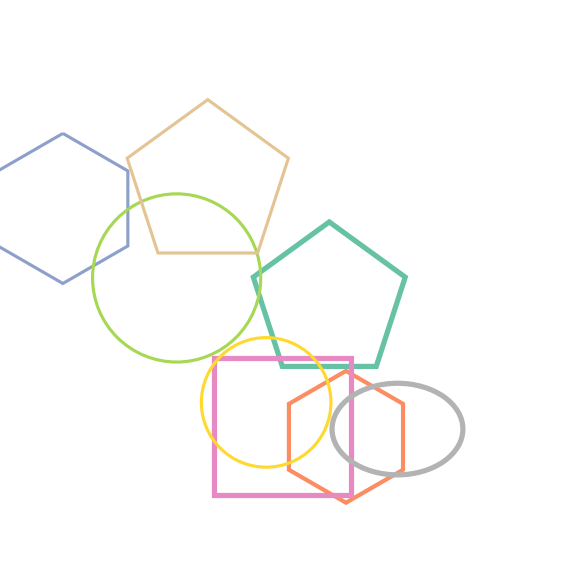[{"shape": "pentagon", "thickness": 2.5, "radius": 0.69, "center": [0.57, 0.477]}, {"shape": "hexagon", "thickness": 2, "radius": 0.57, "center": [0.599, 0.243]}, {"shape": "hexagon", "thickness": 1.5, "radius": 0.65, "center": [0.109, 0.638]}, {"shape": "square", "thickness": 2.5, "radius": 0.59, "center": [0.49, 0.261]}, {"shape": "circle", "thickness": 1.5, "radius": 0.73, "center": [0.306, 0.518]}, {"shape": "circle", "thickness": 1.5, "radius": 0.56, "center": [0.461, 0.302]}, {"shape": "pentagon", "thickness": 1.5, "radius": 0.73, "center": [0.36, 0.68]}, {"shape": "oval", "thickness": 2.5, "radius": 0.57, "center": [0.688, 0.256]}]